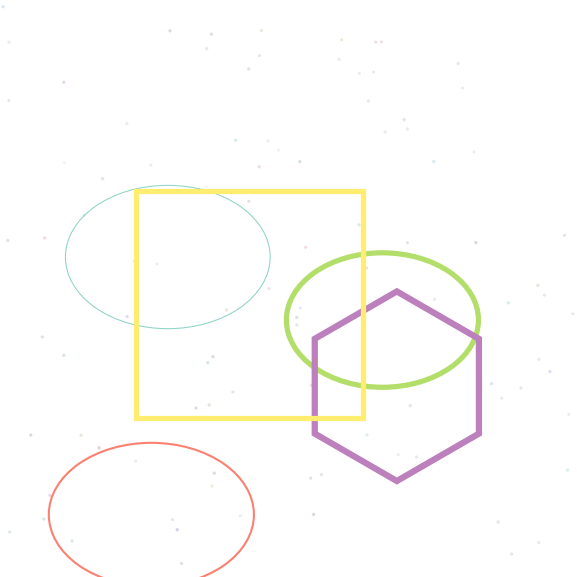[{"shape": "oval", "thickness": 0.5, "radius": 0.89, "center": [0.291, 0.554]}, {"shape": "oval", "thickness": 1, "radius": 0.89, "center": [0.262, 0.108]}, {"shape": "oval", "thickness": 2.5, "radius": 0.83, "center": [0.662, 0.445]}, {"shape": "hexagon", "thickness": 3, "radius": 0.82, "center": [0.687, 0.33]}, {"shape": "square", "thickness": 2.5, "radius": 0.98, "center": [0.432, 0.472]}]